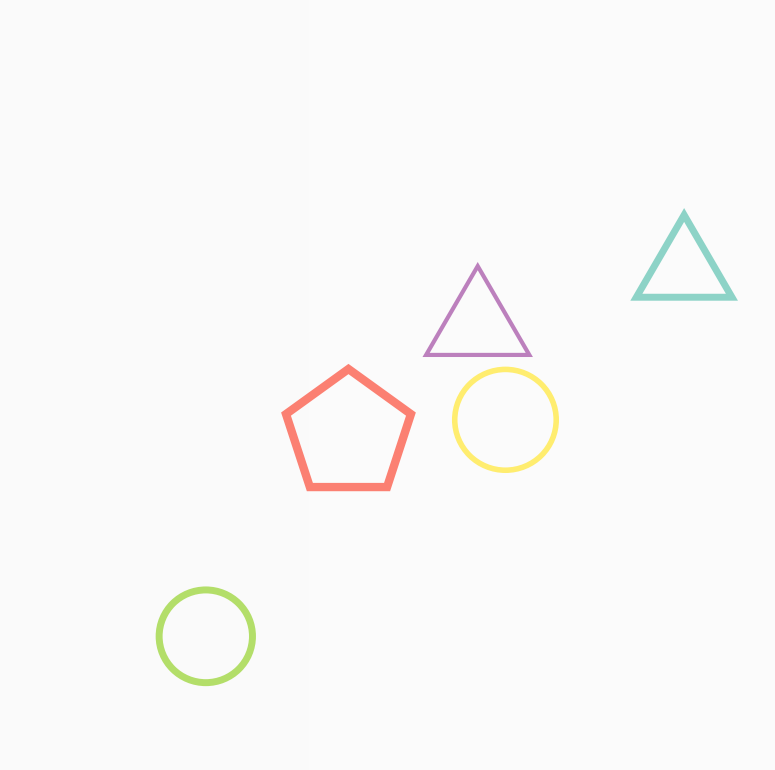[{"shape": "triangle", "thickness": 2.5, "radius": 0.36, "center": [0.883, 0.65]}, {"shape": "pentagon", "thickness": 3, "radius": 0.42, "center": [0.45, 0.436]}, {"shape": "circle", "thickness": 2.5, "radius": 0.3, "center": [0.266, 0.174]}, {"shape": "triangle", "thickness": 1.5, "radius": 0.38, "center": [0.616, 0.577]}, {"shape": "circle", "thickness": 2, "radius": 0.33, "center": [0.652, 0.455]}]